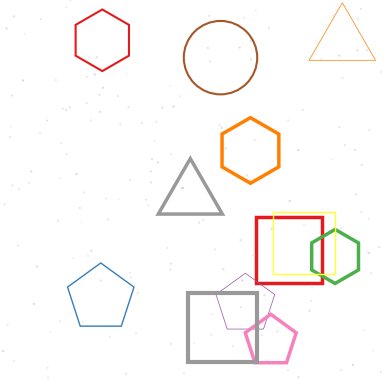[{"shape": "hexagon", "thickness": 1.5, "radius": 0.4, "center": [0.266, 0.895]}, {"shape": "square", "thickness": 2.5, "radius": 0.43, "center": [0.75, 0.35]}, {"shape": "pentagon", "thickness": 1, "radius": 0.45, "center": [0.262, 0.226]}, {"shape": "hexagon", "thickness": 2.5, "radius": 0.35, "center": [0.87, 0.334]}, {"shape": "pentagon", "thickness": 0.5, "radius": 0.4, "center": [0.637, 0.21]}, {"shape": "hexagon", "thickness": 2.5, "radius": 0.43, "center": [0.65, 0.609]}, {"shape": "triangle", "thickness": 0.5, "radius": 0.5, "center": [0.889, 0.893]}, {"shape": "square", "thickness": 1, "radius": 0.4, "center": [0.79, 0.37]}, {"shape": "circle", "thickness": 1.5, "radius": 0.48, "center": [0.573, 0.85]}, {"shape": "pentagon", "thickness": 2.5, "radius": 0.35, "center": [0.703, 0.114]}, {"shape": "triangle", "thickness": 2.5, "radius": 0.48, "center": [0.494, 0.492]}, {"shape": "square", "thickness": 3, "radius": 0.45, "center": [0.577, 0.149]}]